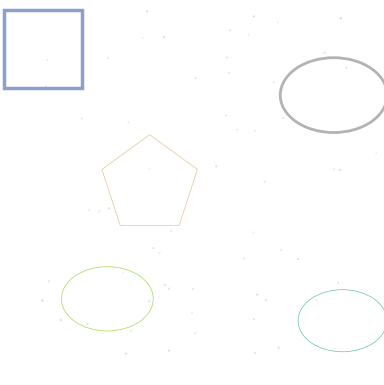[{"shape": "oval", "thickness": 0.5, "radius": 0.58, "center": [0.89, 0.167]}, {"shape": "square", "thickness": 2.5, "radius": 0.51, "center": [0.112, 0.873]}, {"shape": "oval", "thickness": 0.5, "radius": 0.6, "center": [0.279, 0.224]}, {"shape": "pentagon", "thickness": 0.5, "radius": 0.65, "center": [0.389, 0.52]}, {"shape": "oval", "thickness": 2, "radius": 0.69, "center": [0.867, 0.753]}]